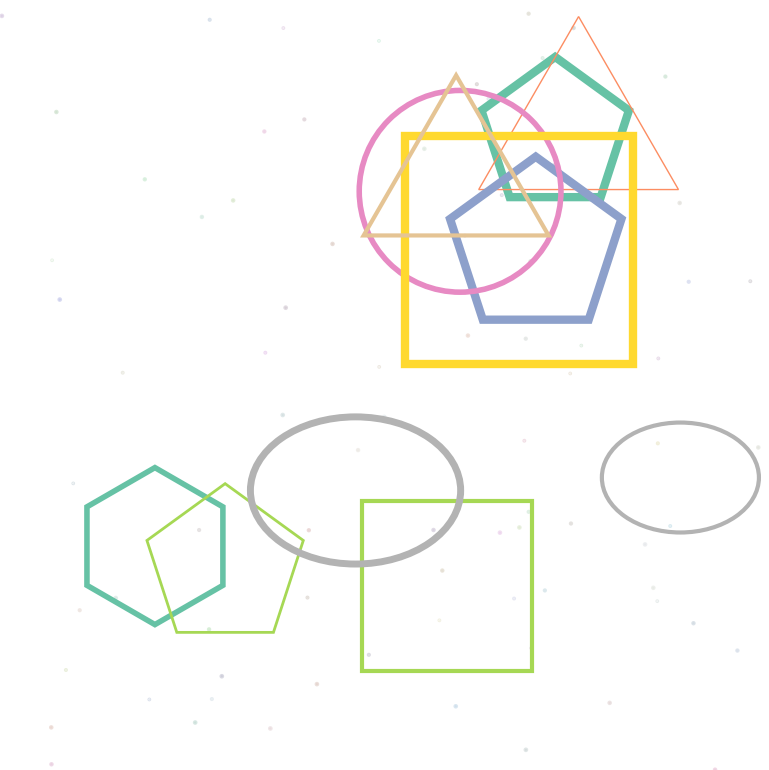[{"shape": "hexagon", "thickness": 2, "radius": 0.51, "center": [0.201, 0.291]}, {"shape": "pentagon", "thickness": 3, "radius": 0.5, "center": [0.721, 0.825]}, {"shape": "triangle", "thickness": 0.5, "radius": 0.75, "center": [0.751, 0.829]}, {"shape": "pentagon", "thickness": 3, "radius": 0.59, "center": [0.696, 0.679]}, {"shape": "circle", "thickness": 2, "radius": 0.65, "center": [0.598, 0.752]}, {"shape": "pentagon", "thickness": 1, "radius": 0.53, "center": [0.292, 0.265]}, {"shape": "square", "thickness": 1.5, "radius": 0.55, "center": [0.58, 0.239]}, {"shape": "square", "thickness": 3, "radius": 0.74, "center": [0.675, 0.676]}, {"shape": "triangle", "thickness": 1.5, "radius": 0.69, "center": [0.592, 0.764]}, {"shape": "oval", "thickness": 1.5, "radius": 0.51, "center": [0.884, 0.38]}, {"shape": "oval", "thickness": 2.5, "radius": 0.68, "center": [0.462, 0.363]}]